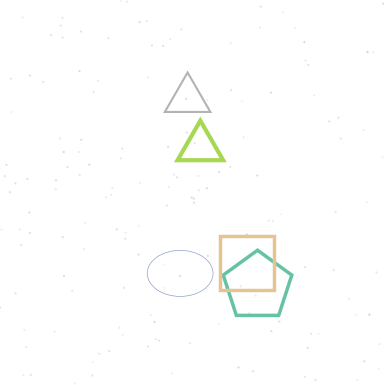[{"shape": "pentagon", "thickness": 2.5, "radius": 0.47, "center": [0.669, 0.257]}, {"shape": "oval", "thickness": 0.5, "radius": 0.43, "center": [0.468, 0.29]}, {"shape": "triangle", "thickness": 3, "radius": 0.34, "center": [0.52, 0.618]}, {"shape": "square", "thickness": 2.5, "radius": 0.35, "center": [0.642, 0.317]}, {"shape": "triangle", "thickness": 1.5, "radius": 0.34, "center": [0.487, 0.743]}]